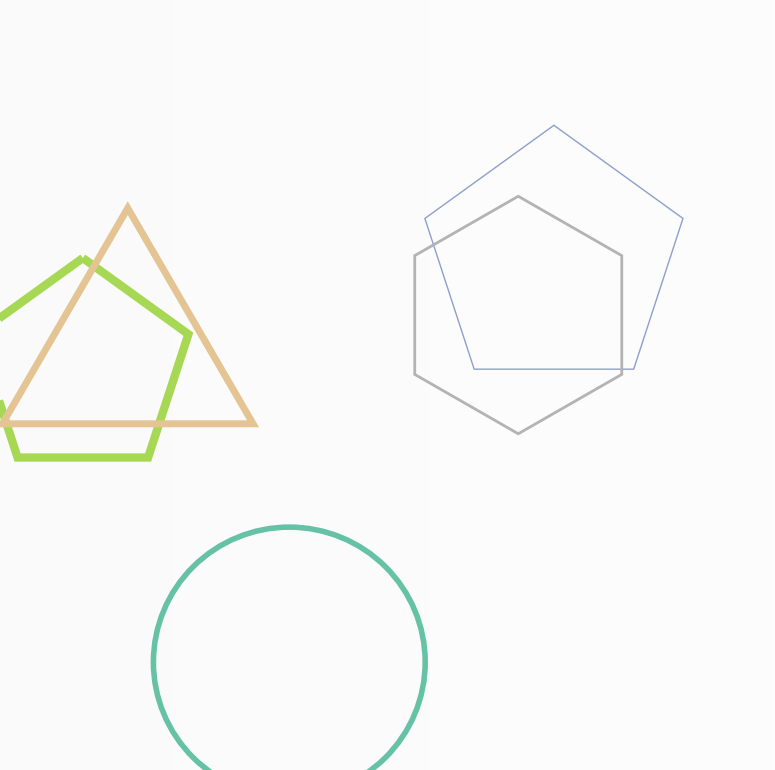[{"shape": "circle", "thickness": 2, "radius": 0.88, "center": [0.373, 0.14]}, {"shape": "pentagon", "thickness": 0.5, "radius": 0.88, "center": [0.715, 0.662]}, {"shape": "pentagon", "thickness": 3, "radius": 0.72, "center": [0.107, 0.522]}, {"shape": "triangle", "thickness": 2.5, "radius": 0.93, "center": [0.165, 0.543]}, {"shape": "hexagon", "thickness": 1, "radius": 0.77, "center": [0.669, 0.591]}]